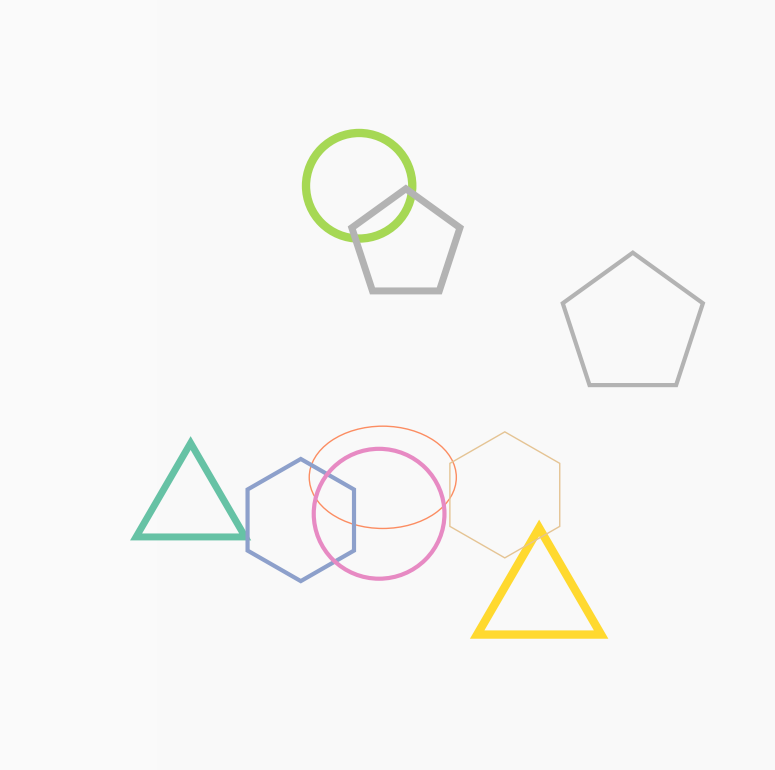[{"shape": "triangle", "thickness": 2.5, "radius": 0.41, "center": [0.246, 0.343]}, {"shape": "oval", "thickness": 0.5, "radius": 0.47, "center": [0.494, 0.38]}, {"shape": "hexagon", "thickness": 1.5, "radius": 0.4, "center": [0.388, 0.325]}, {"shape": "circle", "thickness": 1.5, "radius": 0.42, "center": [0.489, 0.333]}, {"shape": "circle", "thickness": 3, "radius": 0.34, "center": [0.463, 0.759]}, {"shape": "triangle", "thickness": 3, "radius": 0.46, "center": [0.696, 0.222]}, {"shape": "hexagon", "thickness": 0.5, "radius": 0.41, "center": [0.651, 0.357]}, {"shape": "pentagon", "thickness": 2.5, "radius": 0.37, "center": [0.524, 0.682]}, {"shape": "pentagon", "thickness": 1.5, "radius": 0.48, "center": [0.817, 0.577]}]